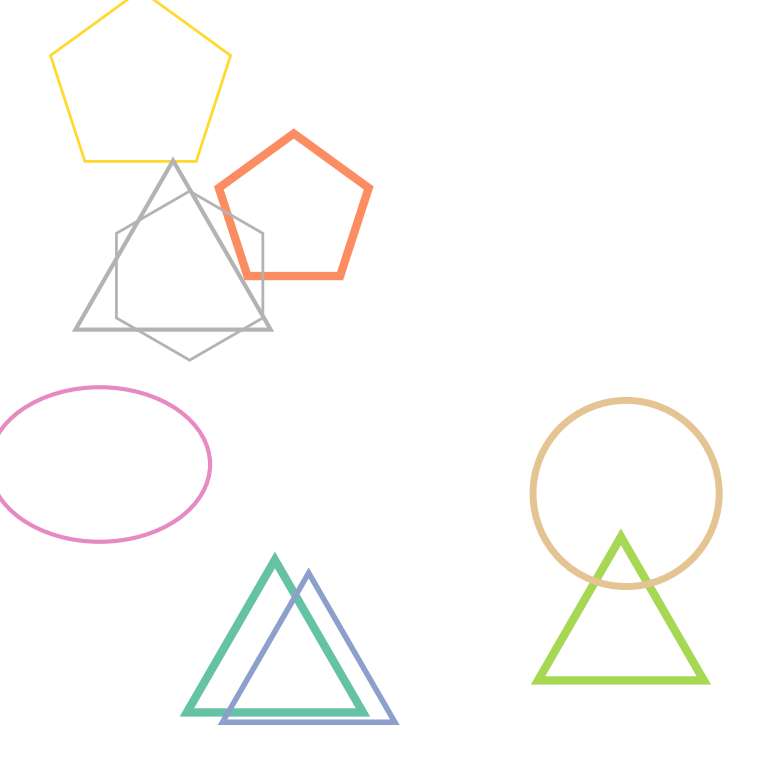[{"shape": "triangle", "thickness": 3, "radius": 0.66, "center": [0.357, 0.141]}, {"shape": "pentagon", "thickness": 3, "radius": 0.51, "center": [0.382, 0.724]}, {"shape": "triangle", "thickness": 2, "radius": 0.65, "center": [0.401, 0.127]}, {"shape": "oval", "thickness": 1.5, "radius": 0.72, "center": [0.129, 0.397]}, {"shape": "triangle", "thickness": 3, "radius": 0.62, "center": [0.806, 0.179]}, {"shape": "pentagon", "thickness": 1, "radius": 0.61, "center": [0.183, 0.89]}, {"shape": "circle", "thickness": 2.5, "radius": 0.6, "center": [0.813, 0.359]}, {"shape": "hexagon", "thickness": 1, "radius": 0.55, "center": [0.246, 0.642]}, {"shape": "triangle", "thickness": 1.5, "radius": 0.73, "center": [0.225, 0.645]}]